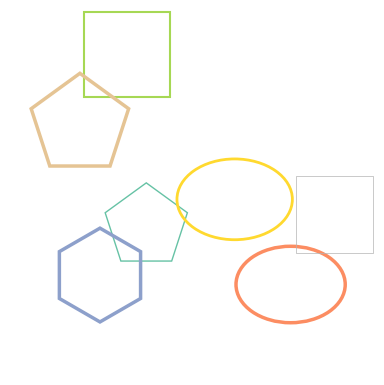[{"shape": "pentagon", "thickness": 1, "radius": 0.56, "center": [0.38, 0.413]}, {"shape": "oval", "thickness": 2.5, "radius": 0.71, "center": [0.755, 0.261]}, {"shape": "hexagon", "thickness": 2.5, "radius": 0.61, "center": [0.26, 0.286]}, {"shape": "square", "thickness": 1.5, "radius": 0.56, "center": [0.329, 0.859]}, {"shape": "oval", "thickness": 2, "radius": 0.75, "center": [0.61, 0.482]}, {"shape": "pentagon", "thickness": 2.5, "radius": 0.67, "center": [0.208, 0.676]}, {"shape": "square", "thickness": 0.5, "radius": 0.5, "center": [0.868, 0.442]}]